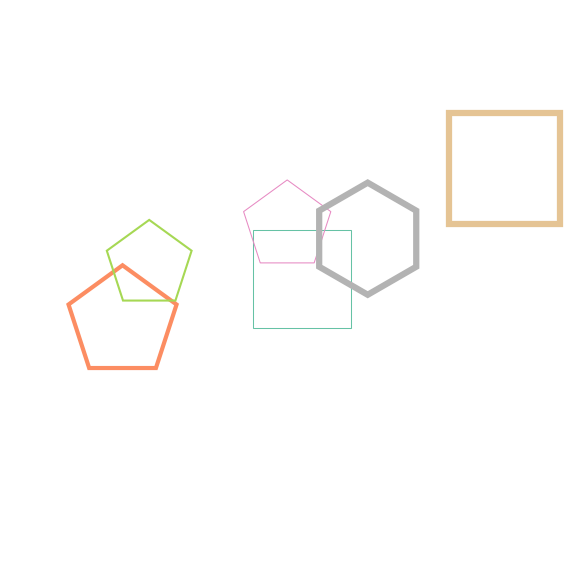[{"shape": "square", "thickness": 0.5, "radius": 0.42, "center": [0.522, 0.516]}, {"shape": "pentagon", "thickness": 2, "radius": 0.49, "center": [0.212, 0.441]}, {"shape": "pentagon", "thickness": 0.5, "radius": 0.4, "center": [0.497, 0.608]}, {"shape": "pentagon", "thickness": 1, "radius": 0.39, "center": [0.258, 0.541]}, {"shape": "square", "thickness": 3, "radius": 0.48, "center": [0.874, 0.707]}, {"shape": "hexagon", "thickness": 3, "radius": 0.49, "center": [0.637, 0.586]}]